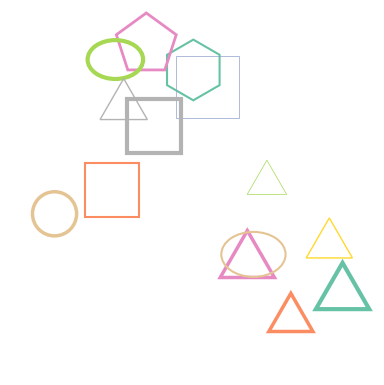[{"shape": "triangle", "thickness": 3, "radius": 0.4, "center": [0.89, 0.237]}, {"shape": "hexagon", "thickness": 1.5, "radius": 0.39, "center": [0.502, 0.818]}, {"shape": "square", "thickness": 1.5, "radius": 0.35, "center": [0.29, 0.506]}, {"shape": "triangle", "thickness": 2.5, "radius": 0.33, "center": [0.756, 0.172]}, {"shape": "square", "thickness": 0.5, "radius": 0.4, "center": [0.539, 0.774]}, {"shape": "pentagon", "thickness": 2, "radius": 0.41, "center": [0.38, 0.885]}, {"shape": "triangle", "thickness": 2.5, "radius": 0.41, "center": [0.642, 0.32]}, {"shape": "triangle", "thickness": 0.5, "radius": 0.3, "center": [0.693, 0.525]}, {"shape": "oval", "thickness": 3, "radius": 0.36, "center": [0.3, 0.845]}, {"shape": "triangle", "thickness": 1, "radius": 0.35, "center": [0.855, 0.365]}, {"shape": "oval", "thickness": 1.5, "radius": 0.42, "center": [0.658, 0.339]}, {"shape": "circle", "thickness": 2.5, "radius": 0.29, "center": [0.142, 0.445]}, {"shape": "square", "thickness": 3, "radius": 0.35, "center": [0.401, 0.673]}, {"shape": "triangle", "thickness": 1, "radius": 0.35, "center": [0.321, 0.725]}]